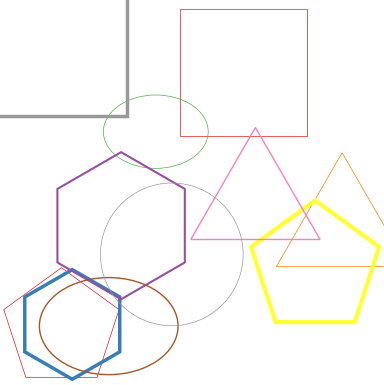[{"shape": "pentagon", "thickness": 0.5, "radius": 0.79, "center": [0.16, 0.147]}, {"shape": "square", "thickness": 0.5, "radius": 0.83, "center": [0.632, 0.811]}, {"shape": "hexagon", "thickness": 2.5, "radius": 0.71, "center": [0.188, 0.157]}, {"shape": "oval", "thickness": 0.5, "radius": 0.68, "center": [0.405, 0.658]}, {"shape": "hexagon", "thickness": 1.5, "radius": 0.96, "center": [0.315, 0.414]}, {"shape": "triangle", "thickness": 0.5, "radius": 0.99, "center": [0.889, 0.406]}, {"shape": "pentagon", "thickness": 3, "radius": 0.87, "center": [0.819, 0.305]}, {"shape": "oval", "thickness": 1, "radius": 0.9, "center": [0.282, 0.153]}, {"shape": "triangle", "thickness": 1, "radius": 0.97, "center": [0.663, 0.475]}, {"shape": "circle", "thickness": 0.5, "radius": 0.93, "center": [0.446, 0.339]}, {"shape": "square", "thickness": 2.5, "radius": 0.93, "center": [0.143, 0.885]}]